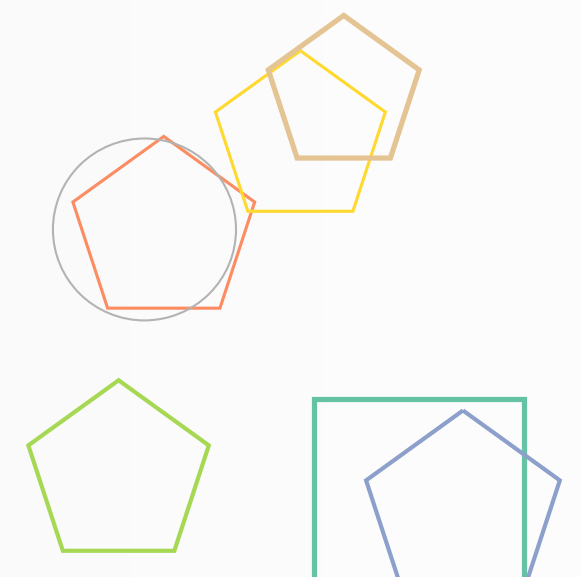[{"shape": "square", "thickness": 2.5, "radius": 0.9, "center": [0.721, 0.127]}, {"shape": "pentagon", "thickness": 1.5, "radius": 0.82, "center": [0.282, 0.599]}, {"shape": "pentagon", "thickness": 2, "radius": 0.88, "center": [0.797, 0.113]}, {"shape": "pentagon", "thickness": 2, "radius": 0.82, "center": [0.204, 0.177]}, {"shape": "pentagon", "thickness": 1.5, "radius": 0.77, "center": [0.517, 0.758]}, {"shape": "pentagon", "thickness": 2.5, "radius": 0.68, "center": [0.591, 0.836]}, {"shape": "circle", "thickness": 1, "radius": 0.79, "center": [0.249, 0.602]}]